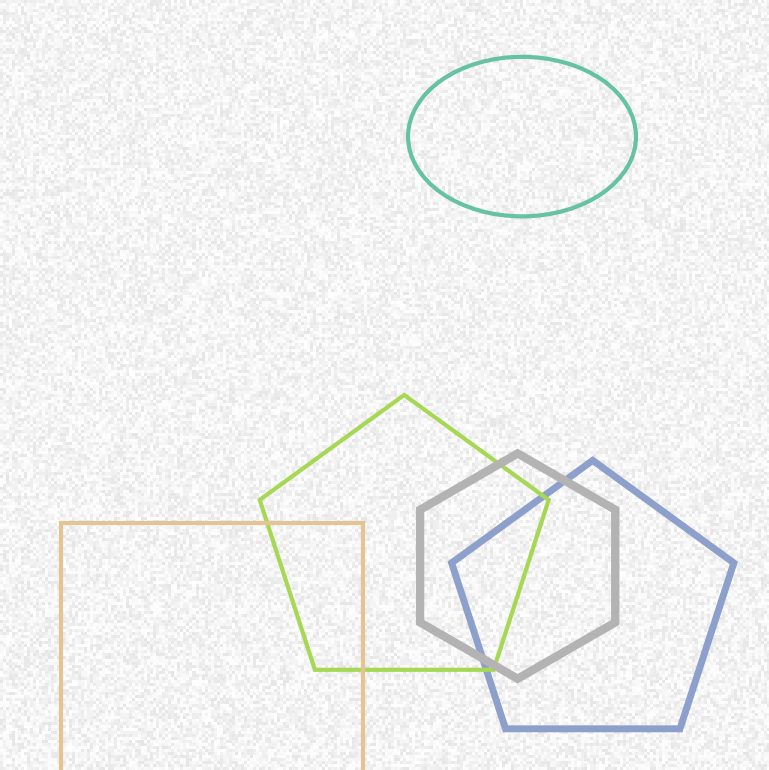[{"shape": "oval", "thickness": 1.5, "radius": 0.74, "center": [0.678, 0.823]}, {"shape": "pentagon", "thickness": 2.5, "radius": 0.96, "center": [0.77, 0.209]}, {"shape": "pentagon", "thickness": 1.5, "radius": 0.99, "center": [0.525, 0.29]}, {"shape": "square", "thickness": 1.5, "radius": 0.98, "center": [0.276, 0.125]}, {"shape": "hexagon", "thickness": 3, "radius": 0.73, "center": [0.672, 0.265]}]